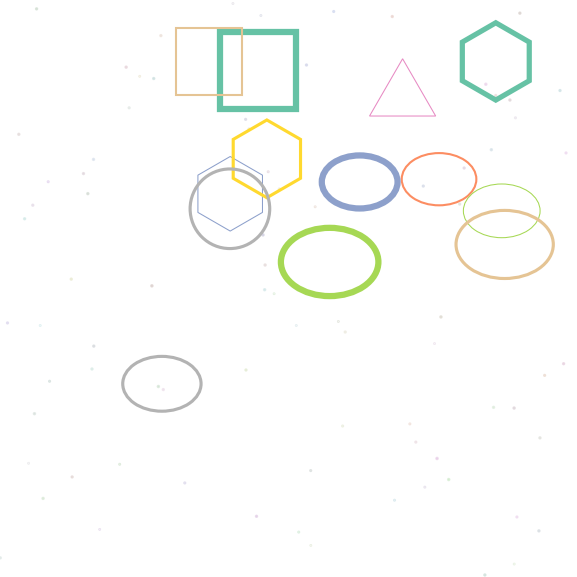[{"shape": "square", "thickness": 3, "radius": 0.33, "center": [0.447, 0.877]}, {"shape": "hexagon", "thickness": 2.5, "radius": 0.33, "center": [0.859, 0.893]}, {"shape": "oval", "thickness": 1, "radius": 0.32, "center": [0.76, 0.689]}, {"shape": "hexagon", "thickness": 0.5, "radius": 0.32, "center": [0.399, 0.664]}, {"shape": "oval", "thickness": 3, "radius": 0.33, "center": [0.623, 0.684]}, {"shape": "triangle", "thickness": 0.5, "radius": 0.33, "center": [0.697, 0.831]}, {"shape": "oval", "thickness": 0.5, "radius": 0.33, "center": [0.869, 0.634]}, {"shape": "oval", "thickness": 3, "radius": 0.42, "center": [0.571, 0.546]}, {"shape": "hexagon", "thickness": 1.5, "radius": 0.34, "center": [0.462, 0.724]}, {"shape": "oval", "thickness": 1.5, "radius": 0.42, "center": [0.874, 0.576]}, {"shape": "square", "thickness": 1, "radius": 0.29, "center": [0.362, 0.893]}, {"shape": "circle", "thickness": 1.5, "radius": 0.34, "center": [0.398, 0.638]}, {"shape": "oval", "thickness": 1.5, "radius": 0.34, "center": [0.28, 0.335]}]